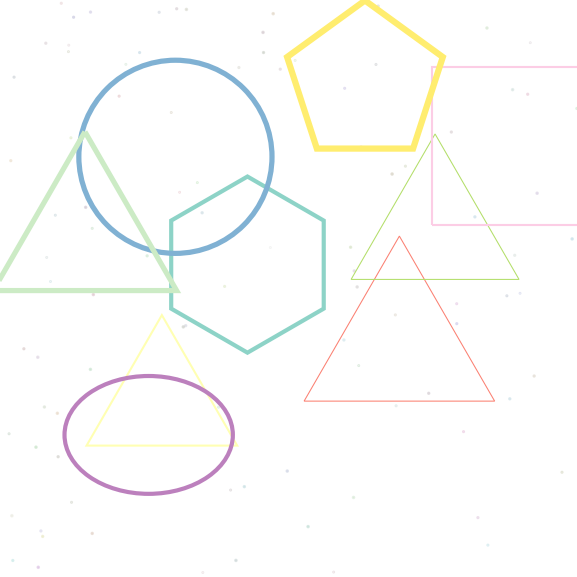[{"shape": "hexagon", "thickness": 2, "radius": 0.76, "center": [0.429, 0.541]}, {"shape": "triangle", "thickness": 1, "radius": 0.75, "center": [0.28, 0.303]}, {"shape": "triangle", "thickness": 0.5, "radius": 0.95, "center": [0.692, 0.4]}, {"shape": "circle", "thickness": 2.5, "radius": 0.84, "center": [0.304, 0.728]}, {"shape": "triangle", "thickness": 0.5, "radius": 0.84, "center": [0.753, 0.599]}, {"shape": "square", "thickness": 1, "radius": 0.68, "center": [0.884, 0.746]}, {"shape": "oval", "thickness": 2, "radius": 0.73, "center": [0.257, 0.246]}, {"shape": "triangle", "thickness": 2.5, "radius": 0.92, "center": [0.147, 0.588]}, {"shape": "pentagon", "thickness": 3, "radius": 0.71, "center": [0.632, 0.857]}]